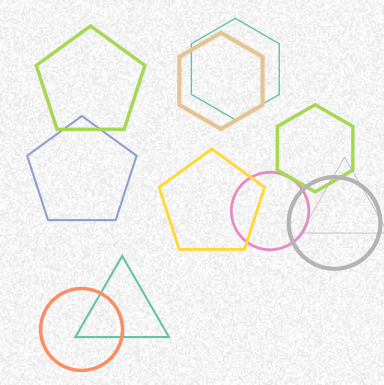[{"shape": "hexagon", "thickness": 1, "radius": 0.66, "center": [0.611, 0.821]}, {"shape": "triangle", "thickness": 1.5, "radius": 0.7, "center": [0.317, 0.195]}, {"shape": "circle", "thickness": 2.5, "radius": 0.53, "center": [0.212, 0.144]}, {"shape": "pentagon", "thickness": 1.5, "radius": 0.75, "center": [0.213, 0.549]}, {"shape": "circle", "thickness": 2, "radius": 0.5, "center": [0.702, 0.452]}, {"shape": "pentagon", "thickness": 2.5, "radius": 0.74, "center": [0.235, 0.784]}, {"shape": "hexagon", "thickness": 2.5, "radius": 0.57, "center": [0.818, 0.615]}, {"shape": "pentagon", "thickness": 2, "radius": 0.72, "center": [0.55, 0.469]}, {"shape": "hexagon", "thickness": 3, "radius": 0.62, "center": [0.574, 0.79]}, {"shape": "circle", "thickness": 3, "radius": 0.6, "center": [0.869, 0.421]}, {"shape": "triangle", "thickness": 0.5, "radius": 0.66, "center": [0.895, 0.46]}]